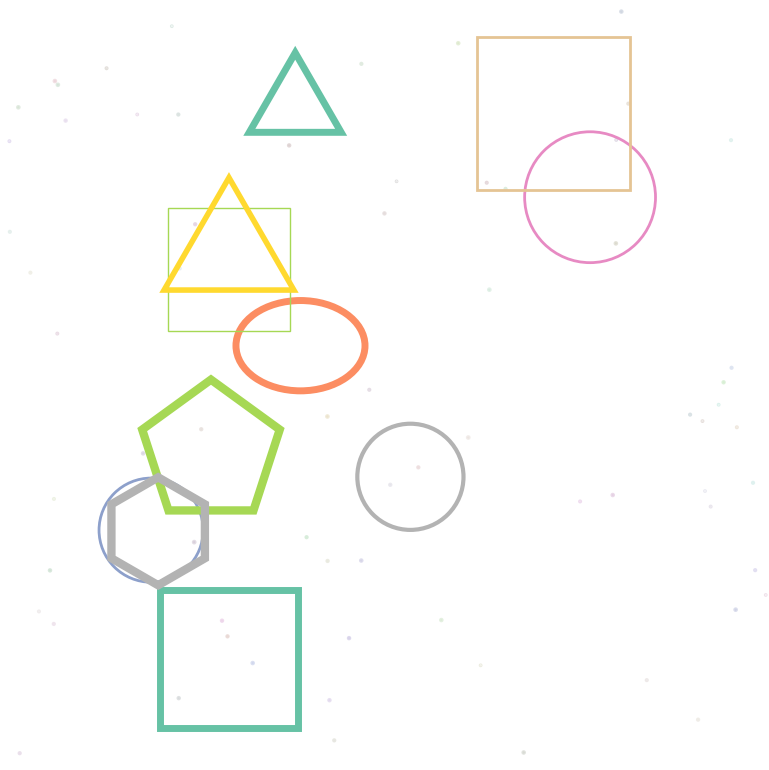[{"shape": "square", "thickness": 2.5, "radius": 0.45, "center": [0.297, 0.144]}, {"shape": "triangle", "thickness": 2.5, "radius": 0.34, "center": [0.383, 0.863]}, {"shape": "oval", "thickness": 2.5, "radius": 0.42, "center": [0.39, 0.551]}, {"shape": "circle", "thickness": 1, "radius": 0.34, "center": [0.196, 0.312]}, {"shape": "circle", "thickness": 1, "radius": 0.42, "center": [0.766, 0.744]}, {"shape": "pentagon", "thickness": 3, "radius": 0.47, "center": [0.274, 0.413]}, {"shape": "square", "thickness": 0.5, "radius": 0.4, "center": [0.297, 0.649]}, {"shape": "triangle", "thickness": 2, "radius": 0.49, "center": [0.297, 0.672]}, {"shape": "square", "thickness": 1, "radius": 0.49, "center": [0.719, 0.853]}, {"shape": "circle", "thickness": 1.5, "radius": 0.34, "center": [0.533, 0.381]}, {"shape": "hexagon", "thickness": 3, "radius": 0.35, "center": [0.205, 0.31]}]